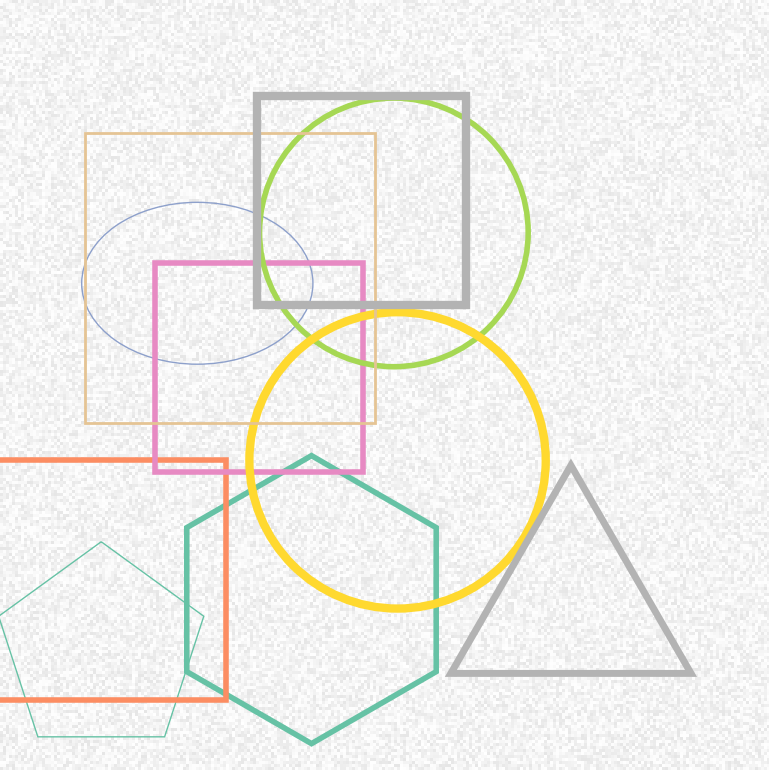[{"shape": "hexagon", "thickness": 2, "radius": 0.94, "center": [0.405, 0.221]}, {"shape": "pentagon", "thickness": 0.5, "radius": 0.7, "center": [0.131, 0.156]}, {"shape": "square", "thickness": 2, "radius": 0.78, "center": [0.137, 0.246]}, {"shape": "oval", "thickness": 0.5, "radius": 0.75, "center": [0.256, 0.632]}, {"shape": "square", "thickness": 2, "radius": 0.68, "center": [0.336, 0.523]}, {"shape": "circle", "thickness": 2, "radius": 0.87, "center": [0.512, 0.698]}, {"shape": "circle", "thickness": 3, "radius": 0.96, "center": [0.516, 0.402]}, {"shape": "square", "thickness": 1, "radius": 0.94, "center": [0.299, 0.639]}, {"shape": "triangle", "thickness": 2.5, "radius": 0.9, "center": [0.741, 0.215]}, {"shape": "square", "thickness": 3, "radius": 0.68, "center": [0.47, 0.74]}]